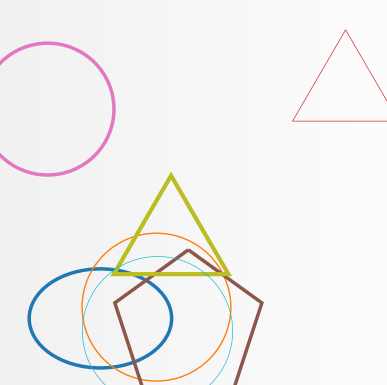[{"shape": "oval", "thickness": 2.5, "radius": 0.92, "center": [0.259, 0.173]}, {"shape": "circle", "thickness": 1, "radius": 0.96, "center": [0.404, 0.202]}, {"shape": "triangle", "thickness": 0.5, "radius": 0.79, "center": [0.892, 0.764]}, {"shape": "pentagon", "thickness": 2.5, "radius": 1.0, "center": [0.486, 0.152]}, {"shape": "circle", "thickness": 2.5, "radius": 0.86, "center": [0.123, 0.717]}, {"shape": "triangle", "thickness": 3, "radius": 0.85, "center": [0.442, 0.373]}, {"shape": "circle", "thickness": 0.5, "radius": 0.97, "center": [0.406, 0.14]}]